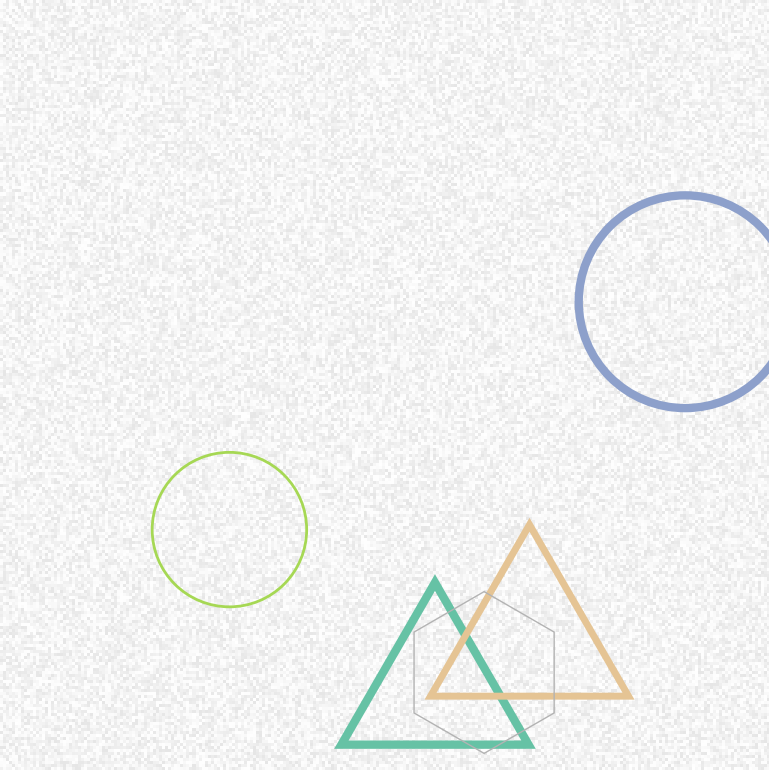[{"shape": "triangle", "thickness": 3, "radius": 0.7, "center": [0.565, 0.103]}, {"shape": "circle", "thickness": 3, "radius": 0.69, "center": [0.89, 0.608]}, {"shape": "circle", "thickness": 1, "radius": 0.5, "center": [0.298, 0.312]}, {"shape": "triangle", "thickness": 2.5, "radius": 0.74, "center": [0.688, 0.17]}, {"shape": "hexagon", "thickness": 0.5, "radius": 0.53, "center": [0.629, 0.127]}]